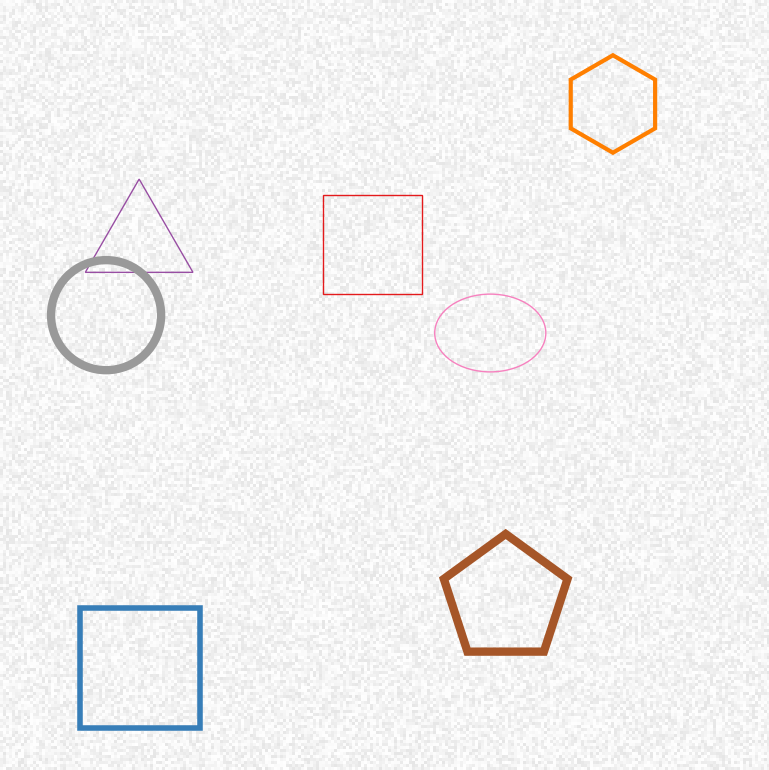[{"shape": "square", "thickness": 0.5, "radius": 0.32, "center": [0.484, 0.682]}, {"shape": "square", "thickness": 2, "radius": 0.39, "center": [0.181, 0.132]}, {"shape": "triangle", "thickness": 0.5, "radius": 0.4, "center": [0.181, 0.687]}, {"shape": "hexagon", "thickness": 1.5, "radius": 0.32, "center": [0.796, 0.865]}, {"shape": "pentagon", "thickness": 3, "radius": 0.42, "center": [0.657, 0.222]}, {"shape": "oval", "thickness": 0.5, "radius": 0.36, "center": [0.637, 0.568]}, {"shape": "circle", "thickness": 3, "radius": 0.36, "center": [0.138, 0.591]}]